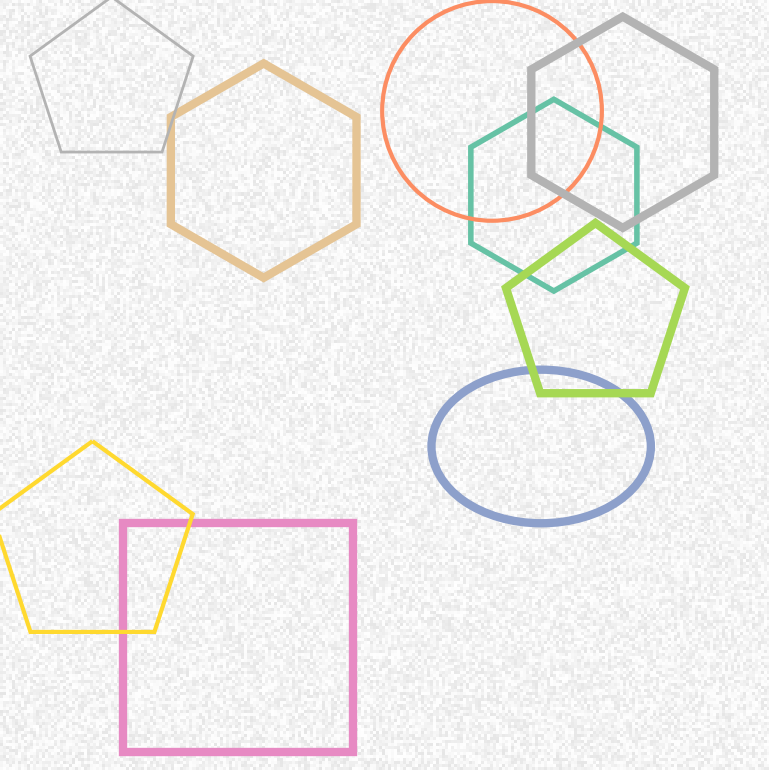[{"shape": "hexagon", "thickness": 2, "radius": 0.62, "center": [0.719, 0.747]}, {"shape": "circle", "thickness": 1.5, "radius": 0.71, "center": [0.639, 0.856]}, {"shape": "oval", "thickness": 3, "radius": 0.71, "center": [0.703, 0.42]}, {"shape": "square", "thickness": 3, "radius": 0.75, "center": [0.309, 0.172]}, {"shape": "pentagon", "thickness": 3, "radius": 0.61, "center": [0.773, 0.588]}, {"shape": "pentagon", "thickness": 1.5, "radius": 0.68, "center": [0.12, 0.29]}, {"shape": "hexagon", "thickness": 3, "radius": 0.7, "center": [0.342, 0.778]}, {"shape": "hexagon", "thickness": 3, "radius": 0.69, "center": [0.809, 0.841]}, {"shape": "pentagon", "thickness": 1, "radius": 0.56, "center": [0.145, 0.893]}]